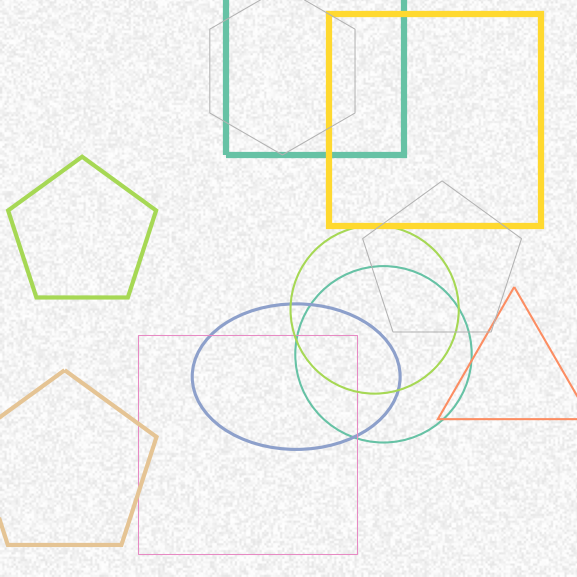[{"shape": "circle", "thickness": 1, "radius": 0.76, "center": [0.664, 0.386]}, {"shape": "square", "thickness": 3, "radius": 0.77, "center": [0.546, 0.885]}, {"shape": "triangle", "thickness": 1, "radius": 0.76, "center": [0.89, 0.35]}, {"shape": "oval", "thickness": 1.5, "radius": 0.9, "center": [0.513, 0.347]}, {"shape": "square", "thickness": 0.5, "radius": 0.95, "center": [0.428, 0.23]}, {"shape": "pentagon", "thickness": 2, "radius": 0.67, "center": [0.142, 0.593]}, {"shape": "circle", "thickness": 1, "radius": 0.73, "center": [0.649, 0.463]}, {"shape": "square", "thickness": 3, "radius": 0.92, "center": [0.754, 0.791]}, {"shape": "pentagon", "thickness": 2, "radius": 0.84, "center": [0.112, 0.191]}, {"shape": "hexagon", "thickness": 0.5, "radius": 0.73, "center": [0.489, 0.876]}, {"shape": "pentagon", "thickness": 0.5, "radius": 0.72, "center": [0.765, 0.541]}]